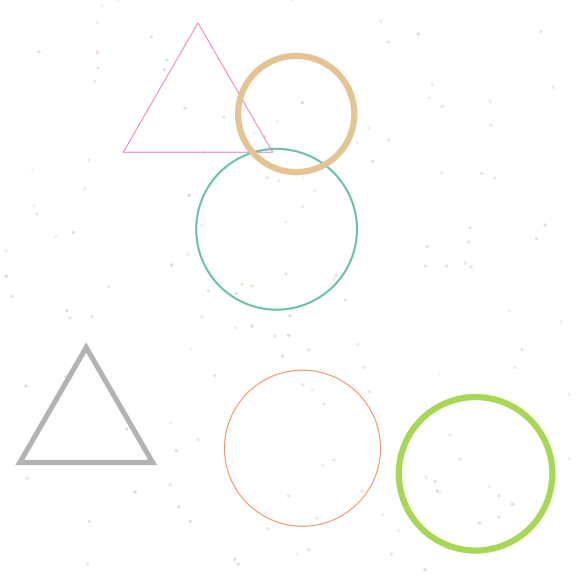[{"shape": "circle", "thickness": 1, "radius": 0.7, "center": [0.479, 0.602]}, {"shape": "circle", "thickness": 0.5, "radius": 0.68, "center": [0.524, 0.223]}, {"shape": "triangle", "thickness": 0.5, "radius": 0.75, "center": [0.343, 0.81]}, {"shape": "circle", "thickness": 3, "radius": 0.66, "center": [0.824, 0.179]}, {"shape": "circle", "thickness": 3, "radius": 0.5, "center": [0.513, 0.802]}, {"shape": "triangle", "thickness": 2.5, "radius": 0.66, "center": [0.149, 0.265]}]